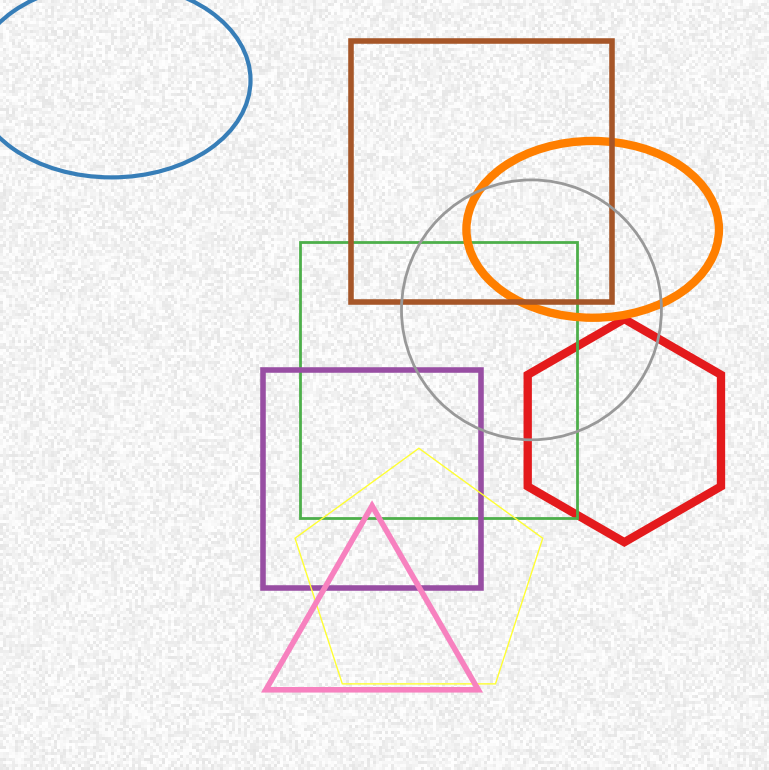[{"shape": "hexagon", "thickness": 3, "radius": 0.72, "center": [0.811, 0.441]}, {"shape": "oval", "thickness": 1.5, "radius": 0.9, "center": [0.145, 0.896]}, {"shape": "square", "thickness": 1, "radius": 0.9, "center": [0.57, 0.507]}, {"shape": "square", "thickness": 2, "radius": 0.71, "center": [0.483, 0.378]}, {"shape": "oval", "thickness": 3, "radius": 0.82, "center": [0.77, 0.702]}, {"shape": "pentagon", "thickness": 0.5, "radius": 0.85, "center": [0.544, 0.249]}, {"shape": "square", "thickness": 2, "radius": 0.85, "center": [0.625, 0.777]}, {"shape": "triangle", "thickness": 2, "radius": 0.8, "center": [0.483, 0.184]}, {"shape": "circle", "thickness": 1, "radius": 0.84, "center": [0.69, 0.598]}]